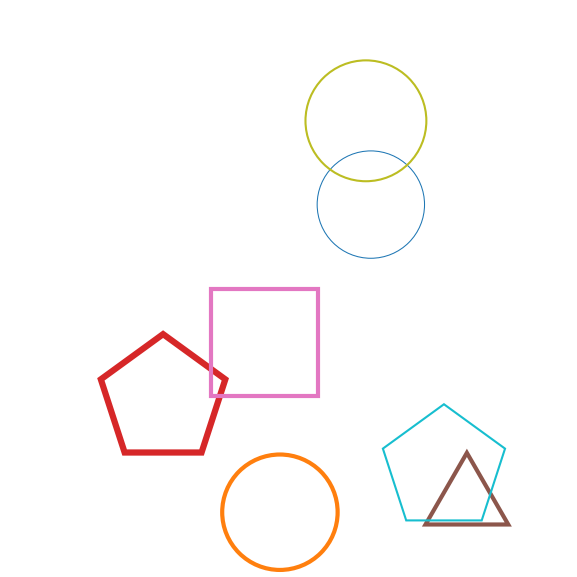[{"shape": "circle", "thickness": 0.5, "radius": 0.46, "center": [0.642, 0.645]}, {"shape": "circle", "thickness": 2, "radius": 0.5, "center": [0.485, 0.112]}, {"shape": "pentagon", "thickness": 3, "radius": 0.57, "center": [0.282, 0.307]}, {"shape": "triangle", "thickness": 2, "radius": 0.41, "center": [0.808, 0.132]}, {"shape": "square", "thickness": 2, "radius": 0.46, "center": [0.459, 0.406]}, {"shape": "circle", "thickness": 1, "radius": 0.52, "center": [0.634, 0.79]}, {"shape": "pentagon", "thickness": 1, "radius": 0.56, "center": [0.769, 0.188]}]